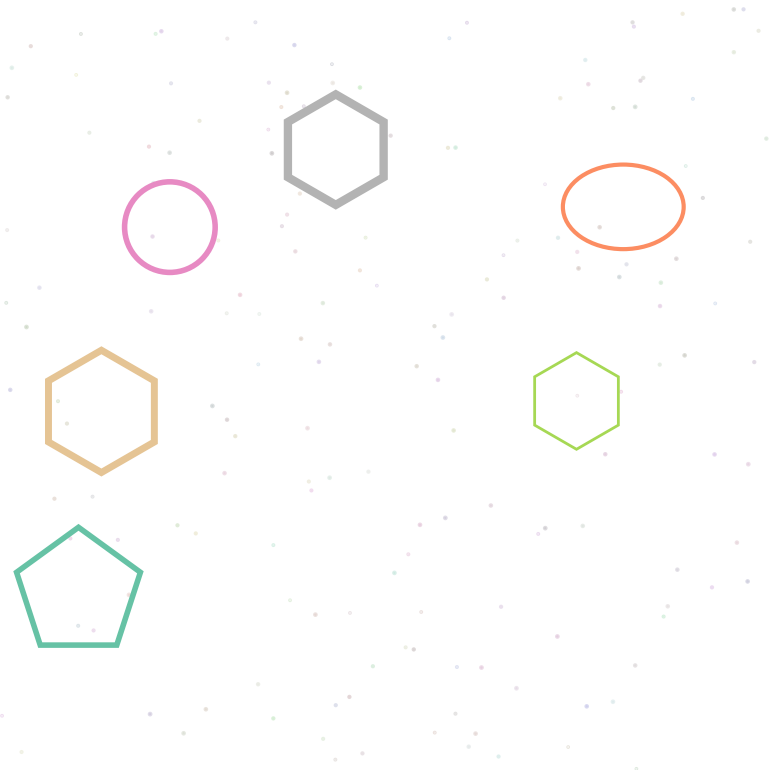[{"shape": "pentagon", "thickness": 2, "radius": 0.42, "center": [0.102, 0.231]}, {"shape": "oval", "thickness": 1.5, "radius": 0.39, "center": [0.809, 0.731]}, {"shape": "circle", "thickness": 2, "radius": 0.29, "center": [0.221, 0.705]}, {"shape": "hexagon", "thickness": 1, "radius": 0.31, "center": [0.749, 0.479]}, {"shape": "hexagon", "thickness": 2.5, "radius": 0.4, "center": [0.132, 0.466]}, {"shape": "hexagon", "thickness": 3, "radius": 0.36, "center": [0.436, 0.806]}]